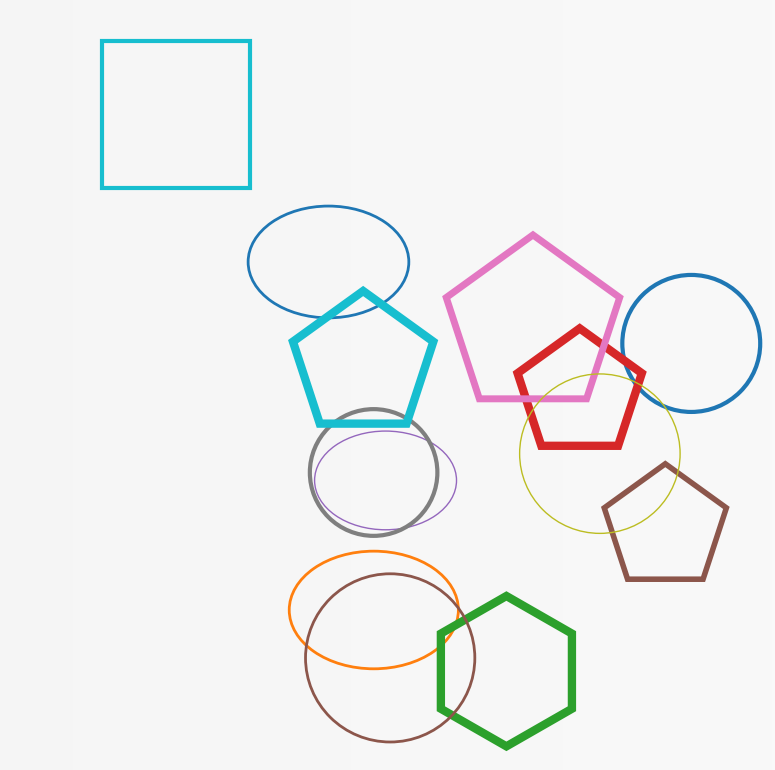[{"shape": "circle", "thickness": 1.5, "radius": 0.44, "center": [0.892, 0.554]}, {"shape": "oval", "thickness": 1, "radius": 0.52, "center": [0.424, 0.66]}, {"shape": "oval", "thickness": 1, "radius": 0.55, "center": [0.482, 0.208]}, {"shape": "hexagon", "thickness": 3, "radius": 0.49, "center": [0.653, 0.128]}, {"shape": "pentagon", "thickness": 3, "radius": 0.42, "center": [0.748, 0.489]}, {"shape": "oval", "thickness": 0.5, "radius": 0.46, "center": [0.497, 0.376]}, {"shape": "circle", "thickness": 1, "radius": 0.55, "center": [0.503, 0.146]}, {"shape": "pentagon", "thickness": 2, "radius": 0.41, "center": [0.858, 0.315]}, {"shape": "pentagon", "thickness": 2.5, "radius": 0.59, "center": [0.688, 0.577]}, {"shape": "circle", "thickness": 1.5, "radius": 0.41, "center": [0.482, 0.386]}, {"shape": "circle", "thickness": 0.5, "radius": 0.52, "center": [0.774, 0.411]}, {"shape": "pentagon", "thickness": 3, "radius": 0.48, "center": [0.469, 0.527]}, {"shape": "square", "thickness": 1.5, "radius": 0.48, "center": [0.227, 0.851]}]